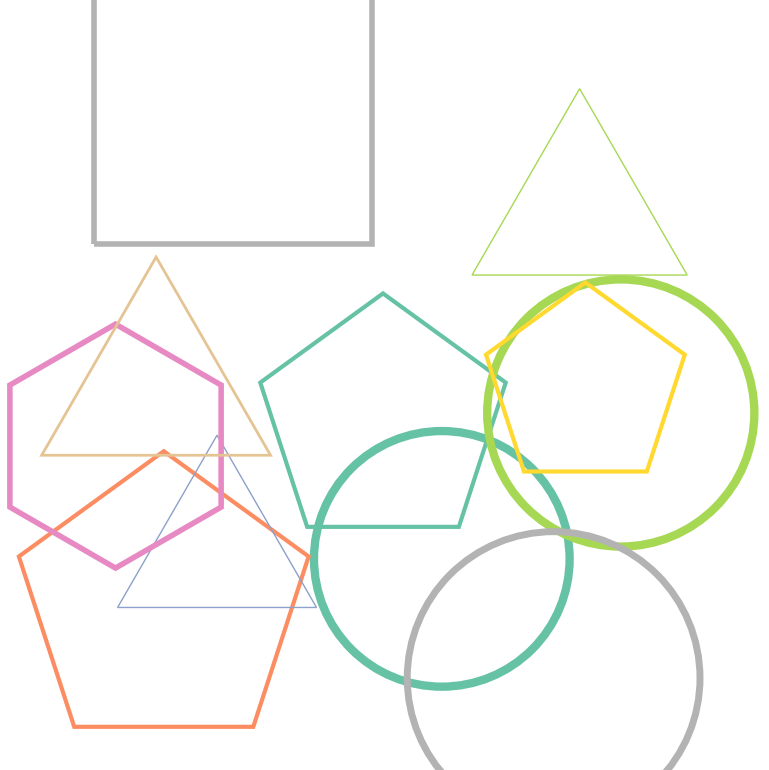[{"shape": "circle", "thickness": 3, "radius": 0.83, "center": [0.574, 0.274]}, {"shape": "pentagon", "thickness": 1.5, "radius": 0.84, "center": [0.497, 0.451]}, {"shape": "pentagon", "thickness": 1.5, "radius": 0.99, "center": [0.213, 0.216]}, {"shape": "triangle", "thickness": 0.5, "radius": 0.75, "center": [0.282, 0.286]}, {"shape": "hexagon", "thickness": 2, "radius": 0.79, "center": [0.15, 0.421]}, {"shape": "triangle", "thickness": 0.5, "radius": 0.81, "center": [0.753, 0.723]}, {"shape": "circle", "thickness": 3, "radius": 0.87, "center": [0.806, 0.464]}, {"shape": "pentagon", "thickness": 1.5, "radius": 0.68, "center": [0.76, 0.497]}, {"shape": "triangle", "thickness": 1, "radius": 0.86, "center": [0.203, 0.495]}, {"shape": "square", "thickness": 2, "radius": 0.9, "center": [0.303, 0.863]}, {"shape": "circle", "thickness": 2.5, "radius": 0.95, "center": [0.719, 0.119]}]